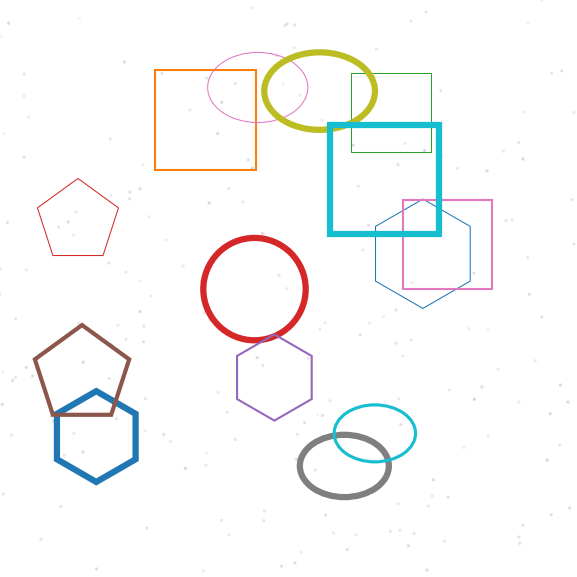[{"shape": "hexagon", "thickness": 0.5, "radius": 0.47, "center": [0.732, 0.56]}, {"shape": "hexagon", "thickness": 3, "radius": 0.39, "center": [0.167, 0.243]}, {"shape": "square", "thickness": 1, "radius": 0.43, "center": [0.356, 0.792]}, {"shape": "square", "thickness": 0.5, "radius": 0.35, "center": [0.677, 0.804]}, {"shape": "pentagon", "thickness": 0.5, "radius": 0.37, "center": [0.135, 0.616]}, {"shape": "circle", "thickness": 3, "radius": 0.44, "center": [0.441, 0.499]}, {"shape": "hexagon", "thickness": 1, "radius": 0.37, "center": [0.475, 0.345]}, {"shape": "pentagon", "thickness": 2, "radius": 0.43, "center": [0.142, 0.35]}, {"shape": "oval", "thickness": 0.5, "radius": 0.43, "center": [0.446, 0.848]}, {"shape": "square", "thickness": 1, "radius": 0.39, "center": [0.775, 0.576]}, {"shape": "oval", "thickness": 3, "radius": 0.39, "center": [0.596, 0.192]}, {"shape": "oval", "thickness": 3, "radius": 0.48, "center": [0.553, 0.841]}, {"shape": "oval", "thickness": 1.5, "radius": 0.35, "center": [0.649, 0.249]}, {"shape": "square", "thickness": 3, "radius": 0.47, "center": [0.666, 0.688]}]